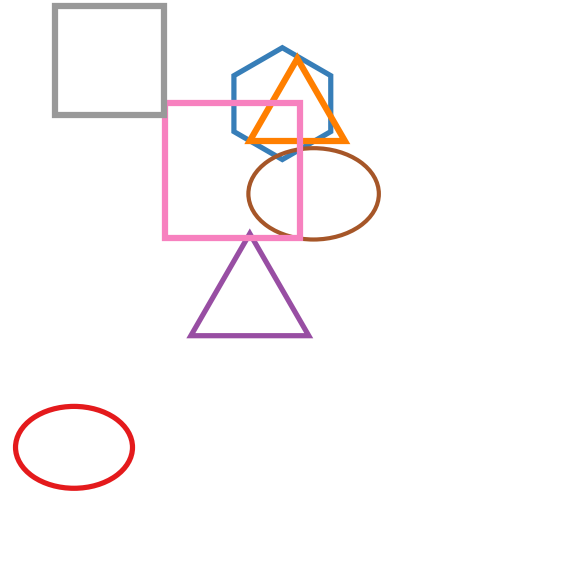[{"shape": "oval", "thickness": 2.5, "radius": 0.51, "center": [0.128, 0.225]}, {"shape": "hexagon", "thickness": 2.5, "radius": 0.48, "center": [0.489, 0.82]}, {"shape": "triangle", "thickness": 2.5, "radius": 0.59, "center": [0.433, 0.477]}, {"shape": "triangle", "thickness": 3, "radius": 0.48, "center": [0.515, 0.803]}, {"shape": "oval", "thickness": 2, "radius": 0.56, "center": [0.543, 0.663]}, {"shape": "square", "thickness": 3, "radius": 0.58, "center": [0.403, 0.704]}, {"shape": "square", "thickness": 3, "radius": 0.47, "center": [0.19, 0.895]}]